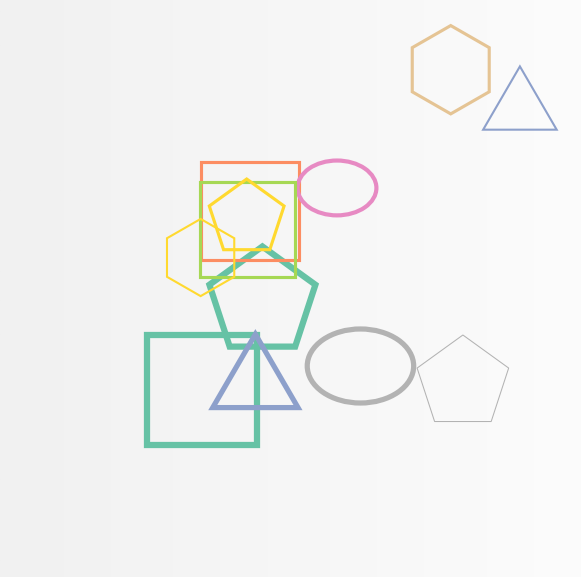[{"shape": "pentagon", "thickness": 3, "radius": 0.48, "center": [0.451, 0.476]}, {"shape": "square", "thickness": 3, "radius": 0.47, "center": [0.347, 0.324]}, {"shape": "square", "thickness": 1.5, "radius": 0.42, "center": [0.43, 0.634]}, {"shape": "triangle", "thickness": 1, "radius": 0.37, "center": [0.894, 0.811]}, {"shape": "triangle", "thickness": 2.5, "radius": 0.42, "center": [0.439, 0.336]}, {"shape": "oval", "thickness": 2, "radius": 0.34, "center": [0.58, 0.674]}, {"shape": "square", "thickness": 1.5, "radius": 0.41, "center": [0.426, 0.601]}, {"shape": "hexagon", "thickness": 1, "radius": 0.33, "center": [0.345, 0.553]}, {"shape": "pentagon", "thickness": 1.5, "radius": 0.34, "center": [0.424, 0.621]}, {"shape": "hexagon", "thickness": 1.5, "radius": 0.38, "center": [0.775, 0.878]}, {"shape": "oval", "thickness": 2.5, "radius": 0.46, "center": [0.62, 0.365]}, {"shape": "pentagon", "thickness": 0.5, "radius": 0.41, "center": [0.796, 0.336]}]